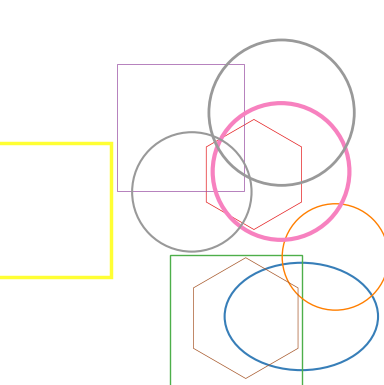[{"shape": "hexagon", "thickness": 0.5, "radius": 0.71, "center": [0.66, 0.547]}, {"shape": "oval", "thickness": 1.5, "radius": 1.0, "center": [0.783, 0.178]}, {"shape": "square", "thickness": 1, "radius": 0.86, "center": [0.613, 0.165]}, {"shape": "square", "thickness": 0.5, "radius": 0.83, "center": [0.468, 0.669]}, {"shape": "circle", "thickness": 1, "radius": 0.69, "center": [0.871, 0.333]}, {"shape": "square", "thickness": 2.5, "radius": 0.86, "center": [0.116, 0.454]}, {"shape": "hexagon", "thickness": 0.5, "radius": 0.78, "center": [0.638, 0.174]}, {"shape": "circle", "thickness": 3, "radius": 0.89, "center": [0.73, 0.555]}, {"shape": "circle", "thickness": 2, "radius": 0.94, "center": [0.731, 0.707]}, {"shape": "circle", "thickness": 1.5, "radius": 0.78, "center": [0.498, 0.502]}]